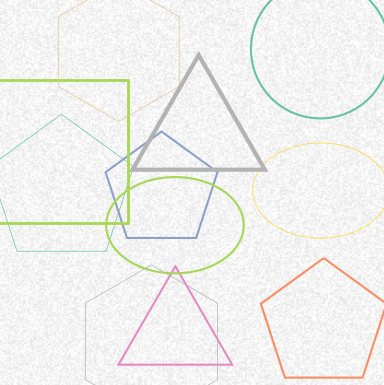[{"shape": "circle", "thickness": 1.5, "radius": 0.9, "center": [0.832, 0.873]}, {"shape": "pentagon", "thickness": 0.5, "radius": 0.98, "center": [0.16, 0.507]}, {"shape": "pentagon", "thickness": 1.5, "radius": 0.86, "center": [0.841, 0.158]}, {"shape": "pentagon", "thickness": 1.5, "radius": 0.76, "center": [0.42, 0.506]}, {"shape": "triangle", "thickness": 1.5, "radius": 0.85, "center": [0.455, 0.138]}, {"shape": "oval", "thickness": 1.5, "radius": 0.89, "center": [0.455, 0.415]}, {"shape": "square", "thickness": 2, "radius": 0.92, "center": [0.149, 0.607]}, {"shape": "oval", "thickness": 0.5, "radius": 0.88, "center": [0.833, 0.505]}, {"shape": "hexagon", "thickness": 0.5, "radius": 0.91, "center": [0.308, 0.866]}, {"shape": "hexagon", "thickness": 0.5, "radius": 0.99, "center": [0.393, 0.113]}, {"shape": "triangle", "thickness": 3, "radius": 0.99, "center": [0.516, 0.658]}]